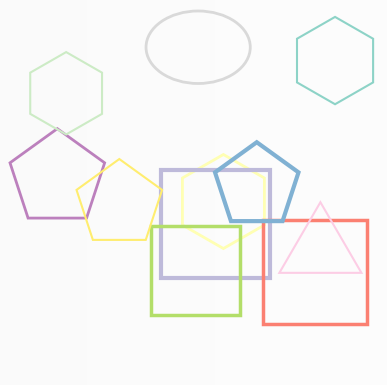[{"shape": "hexagon", "thickness": 1.5, "radius": 0.57, "center": [0.865, 0.843]}, {"shape": "hexagon", "thickness": 2, "radius": 0.61, "center": [0.577, 0.477]}, {"shape": "square", "thickness": 3, "radius": 0.7, "center": [0.556, 0.417]}, {"shape": "square", "thickness": 2.5, "radius": 0.67, "center": [0.813, 0.294]}, {"shape": "pentagon", "thickness": 3, "radius": 0.57, "center": [0.663, 0.517]}, {"shape": "square", "thickness": 2.5, "radius": 0.57, "center": [0.505, 0.297]}, {"shape": "triangle", "thickness": 1.5, "radius": 0.61, "center": [0.827, 0.352]}, {"shape": "oval", "thickness": 2, "radius": 0.67, "center": [0.511, 0.877]}, {"shape": "pentagon", "thickness": 2, "radius": 0.64, "center": [0.148, 0.537]}, {"shape": "hexagon", "thickness": 1.5, "radius": 0.53, "center": [0.171, 0.758]}, {"shape": "pentagon", "thickness": 1.5, "radius": 0.58, "center": [0.308, 0.471]}]